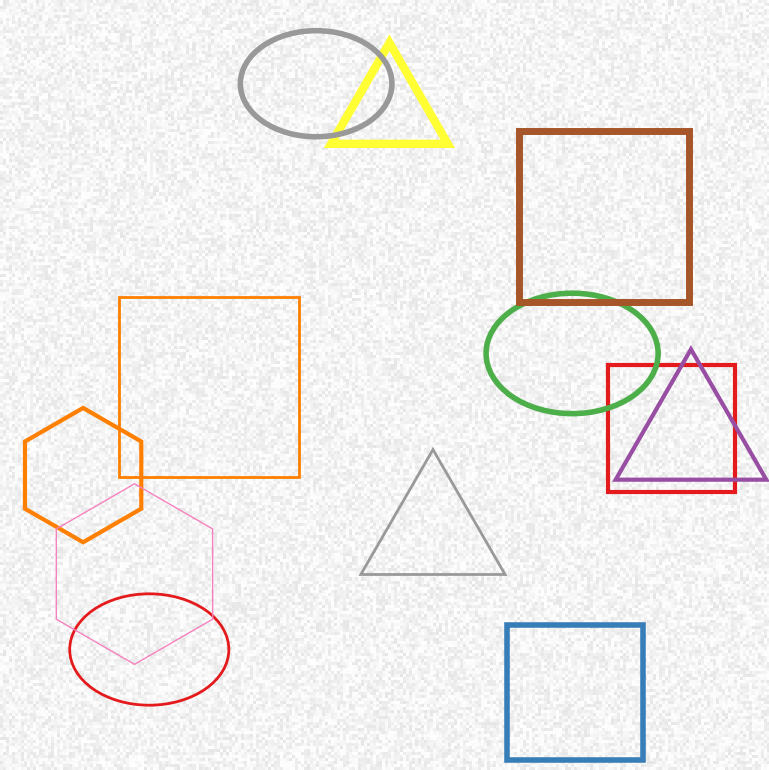[{"shape": "oval", "thickness": 1, "radius": 0.52, "center": [0.194, 0.156]}, {"shape": "square", "thickness": 1.5, "radius": 0.41, "center": [0.872, 0.443]}, {"shape": "square", "thickness": 2, "radius": 0.44, "center": [0.747, 0.1]}, {"shape": "oval", "thickness": 2, "radius": 0.56, "center": [0.743, 0.541]}, {"shape": "triangle", "thickness": 1.5, "radius": 0.56, "center": [0.897, 0.433]}, {"shape": "hexagon", "thickness": 1.5, "radius": 0.44, "center": [0.108, 0.383]}, {"shape": "square", "thickness": 1, "radius": 0.59, "center": [0.271, 0.498]}, {"shape": "triangle", "thickness": 3, "radius": 0.44, "center": [0.506, 0.857]}, {"shape": "square", "thickness": 2.5, "radius": 0.55, "center": [0.785, 0.719]}, {"shape": "hexagon", "thickness": 0.5, "radius": 0.59, "center": [0.175, 0.254]}, {"shape": "triangle", "thickness": 1, "radius": 0.54, "center": [0.562, 0.308]}, {"shape": "oval", "thickness": 2, "radius": 0.49, "center": [0.411, 0.891]}]